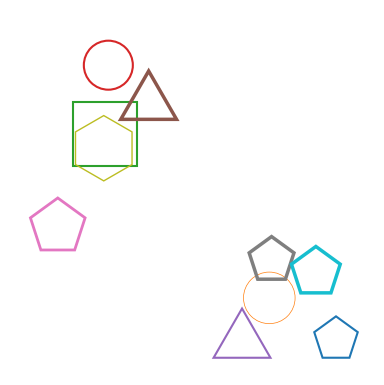[{"shape": "pentagon", "thickness": 1.5, "radius": 0.3, "center": [0.873, 0.119]}, {"shape": "circle", "thickness": 0.5, "radius": 0.34, "center": [0.699, 0.226]}, {"shape": "square", "thickness": 1.5, "radius": 0.42, "center": [0.272, 0.652]}, {"shape": "circle", "thickness": 1.5, "radius": 0.32, "center": [0.281, 0.831]}, {"shape": "triangle", "thickness": 1.5, "radius": 0.43, "center": [0.629, 0.113]}, {"shape": "triangle", "thickness": 2.5, "radius": 0.42, "center": [0.386, 0.732]}, {"shape": "pentagon", "thickness": 2, "radius": 0.37, "center": [0.15, 0.411]}, {"shape": "pentagon", "thickness": 2.5, "radius": 0.31, "center": [0.705, 0.324]}, {"shape": "hexagon", "thickness": 1, "radius": 0.42, "center": [0.27, 0.615]}, {"shape": "pentagon", "thickness": 2.5, "radius": 0.33, "center": [0.82, 0.293]}]